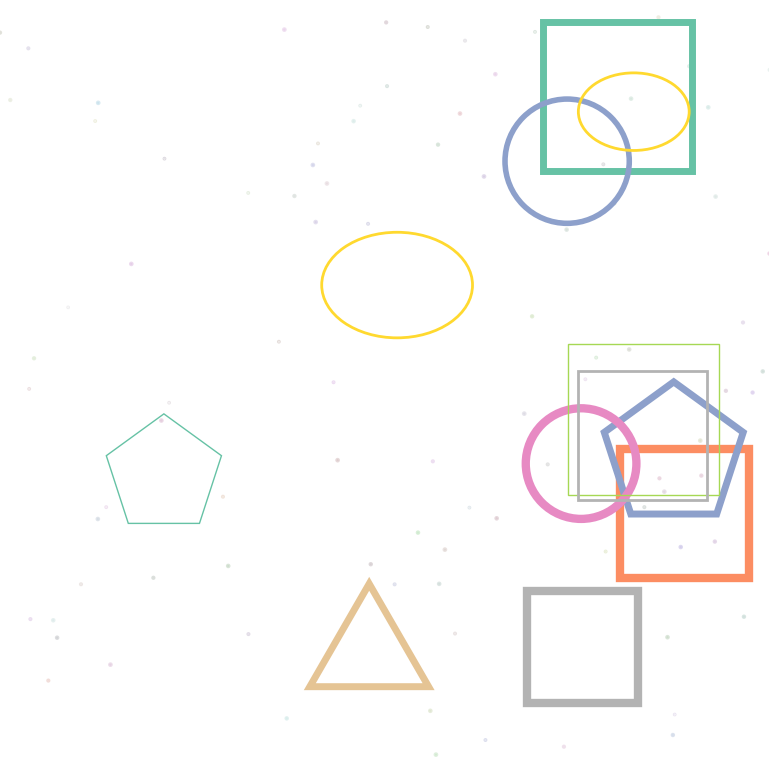[{"shape": "square", "thickness": 2.5, "radius": 0.48, "center": [0.802, 0.875]}, {"shape": "pentagon", "thickness": 0.5, "radius": 0.39, "center": [0.213, 0.384]}, {"shape": "square", "thickness": 3, "radius": 0.42, "center": [0.889, 0.333]}, {"shape": "circle", "thickness": 2, "radius": 0.4, "center": [0.737, 0.791]}, {"shape": "pentagon", "thickness": 2.5, "radius": 0.47, "center": [0.875, 0.409]}, {"shape": "circle", "thickness": 3, "radius": 0.36, "center": [0.755, 0.398]}, {"shape": "square", "thickness": 0.5, "radius": 0.49, "center": [0.835, 0.455]}, {"shape": "oval", "thickness": 1, "radius": 0.36, "center": [0.823, 0.855]}, {"shape": "oval", "thickness": 1, "radius": 0.49, "center": [0.516, 0.63]}, {"shape": "triangle", "thickness": 2.5, "radius": 0.45, "center": [0.479, 0.153]}, {"shape": "square", "thickness": 1, "radius": 0.42, "center": [0.835, 0.435]}, {"shape": "square", "thickness": 3, "radius": 0.36, "center": [0.756, 0.16]}]